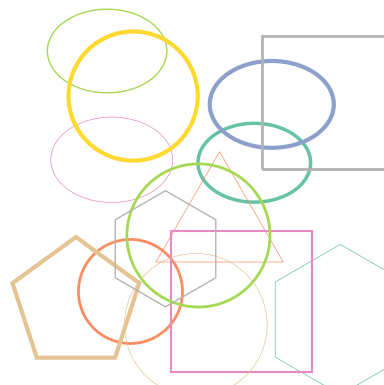[{"shape": "hexagon", "thickness": 0.5, "radius": 0.98, "center": [0.884, 0.17]}, {"shape": "oval", "thickness": 2.5, "radius": 0.73, "center": [0.66, 0.577]}, {"shape": "triangle", "thickness": 0.5, "radius": 0.96, "center": [0.57, 0.415]}, {"shape": "circle", "thickness": 2, "radius": 0.68, "center": [0.339, 0.243]}, {"shape": "oval", "thickness": 3, "radius": 0.81, "center": [0.706, 0.729]}, {"shape": "oval", "thickness": 0.5, "radius": 0.79, "center": [0.29, 0.585]}, {"shape": "square", "thickness": 1.5, "radius": 0.91, "center": [0.628, 0.217]}, {"shape": "circle", "thickness": 2, "radius": 0.93, "center": [0.515, 0.388]}, {"shape": "oval", "thickness": 1, "radius": 0.78, "center": [0.278, 0.867]}, {"shape": "circle", "thickness": 3, "radius": 0.84, "center": [0.346, 0.75]}, {"shape": "pentagon", "thickness": 3, "radius": 0.87, "center": [0.197, 0.211]}, {"shape": "circle", "thickness": 0.5, "radius": 0.93, "center": [0.509, 0.156]}, {"shape": "hexagon", "thickness": 1, "radius": 0.75, "center": [0.43, 0.354]}, {"shape": "square", "thickness": 2, "radius": 0.86, "center": [0.854, 0.734]}]